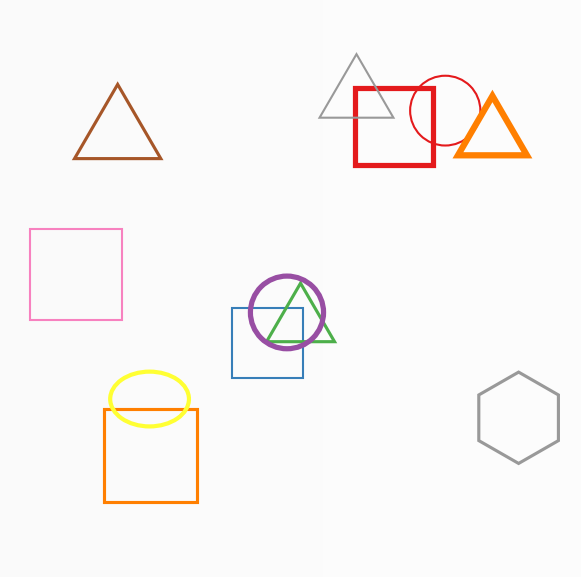[{"shape": "square", "thickness": 2.5, "radius": 0.34, "center": [0.678, 0.78]}, {"shape": "circle", "thickness": 1, "radius": 0.3, "center": [0.766, 0.808]}, {"shape": "square", "thickness": 1, "radius": 0.3, "center": [0.46, 0.405]}, {"shape": "triangle", "thickness": 1.5, "radius": 0.34, "center": [0.517, 0.441]}, {"shape": "circle", "thickness": 2.5, "radius": 0.31, "center": [0.494, 0.458]}, {"shape": "triangle", "thickness": 3, "radius": 0.34, "center": [0.847, 0.764]}, {"shape": "square", "thickness": 1.5, "radius": 0.4, "center": [0.26, 0.211]}, {"shape": "oval", "thickness": 2, "radius": 0.34, "center": [0.257, 0.308]}, {"shape": "triangle", "thickness": 1.5, "radius": 0.43, "center": [0.202, 0.767]}, {"shape": "square", "thickness": 1, "radius": 0.4, "center": [0.131, 0.523]}, {"shape": "hexagon", "thickness": 1.5, "radius": 0.4, "center": [0.892, 0.276]}, {"shape": "triangle", "thickness": 1, "radius": 0.37, "center": [0.613, 0.832]}]